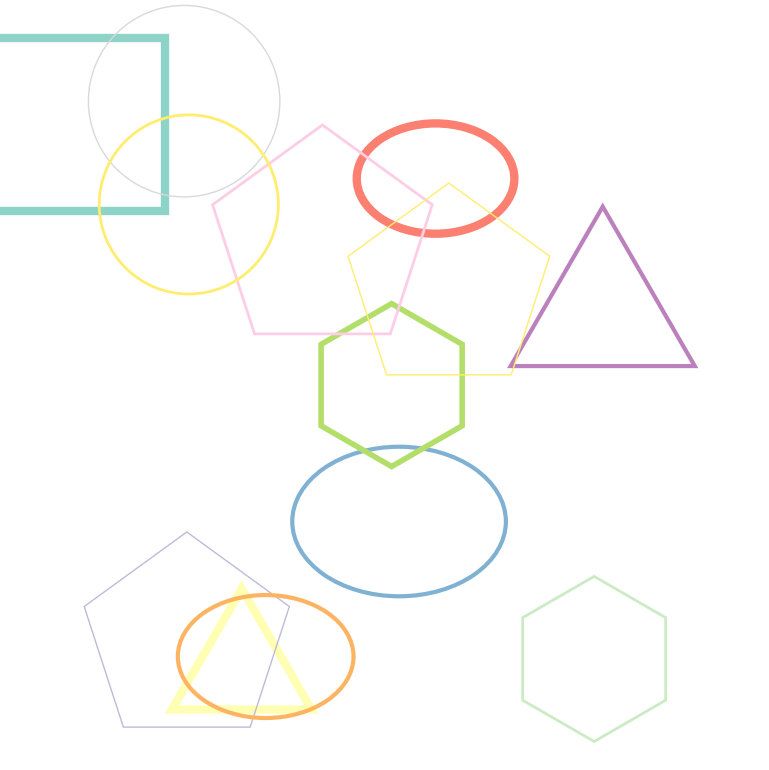[{"shape": "square", "thickness": 3, "radius": 0.56, "center": [0.102, 0.839]}, {"shape": "triangle", "thickness": 3, "radius": 0.52, "center": [0.314, 0.131]}, {"shape": "pentagon", "thickness": 0.5, "radius": 0.7, "center": [0.243, 0.169]}, {"shape": "oval", "thickness": 3, "radius": 0.51, "center": [0.566, 0.768]}, {"shape": "oval", "thickness": 1.5, "radius": 0.69, "center": [0.518, 0.323]}, {"shape": "oval", "thickness": 1.5, "radius": 0.57, "center": [0.345, 0.147]}, {"shape": "hexagon", "thickness": 2, "radius": 0.53, "center": [0.509, 0.5]}, {"shape": "pentagon", "thickness": 1, "radius": 0.75, "center": [0.419, 0.688]}, {"shape": "circle", "thickness": 0.5, "radius": 0.62, "center": [0.239, 0.869]}, {"shape": "triangle", "thickness": 1.5, "radius": 0.69, "center": [0.783, 0.594]}, {"shape": "hexagon", "thickness": 1, "radius": 0.54, "center": [0.772, 0.144]}, {"shape": "pentagon", "thickness": 0.5, "radius": 0.69, "center": [0.583, 0.625]}, {"shape": "circle", "thickness": 1, "radius": 0.58, "center": [0.245, 0.734]}]